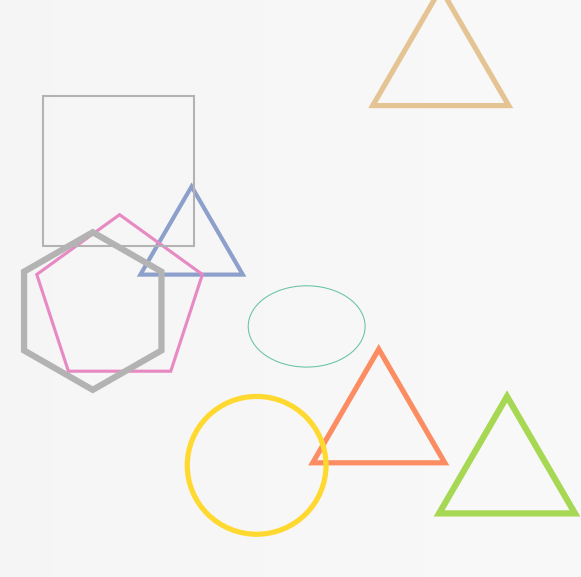[{"shape": "oval", "thickness": 0.5, "radius": 0.5, "center": [0.528, 0.434]}, {"shape": "triangle", "thickness": 2.5, "radius": 0.66, "center": [0.652, 0.263]}, {"shape": "triangle", "thickness": 2, "radius": 0.51, "center": [0.33, 0.574]}, {"shape": "pentagon", "thickness": 1.5, "radius": 0.75, "center": [0.206, 0.478]}, {"shape": "triangle", "thickness": 3, "radius": 0.67, "center": [0.872, 0.178]}, {"shape": "circle", "thickness": 2.5, "radius": 0.6, "center": [0.442, 0.193]}, {"shape": "triangle", "thickness": 2.5, "radius": 0.68, "center": [0.758, 0.884]}, {"shape": "hexagon", "thickness": 3, "radius": 0.68, "center": [0.16, 0.461]}, {"shape": "square", "thickness": 1, "radius": 0.65, "center": [0.204, 0.703]}]